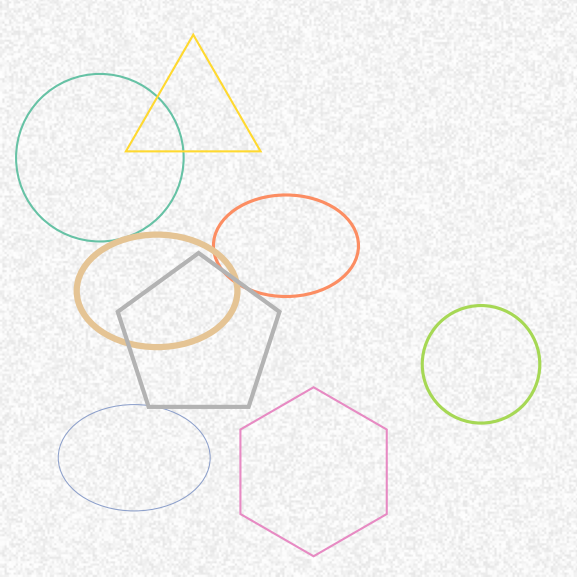[{"shape": "circle", "thickness": 1, "radius": 0.73, "center": [0.173, 0.726]}, {"shape": "oval", "thickness": 1.5, "radius": 0.63, "center": [0.495, 0.574]}, {"shape": "oval", "thickness": 0.5, "radius": 0.66, "center": [0.232, 0.206]}, {"shape": "hexagon", "thickness": 1, "radius": 0.73, "center": [0.543, 0.182]}, {"shape": "circle", "thickness": 1.5, "radius": 0.51, "center": [0.833, 0.368]}, {"shape": "triangle", "thickness": 1, "radius": 0.67, "center": [0.335, 0.804]}, {"shape": "oval", "thickness": 3, "radius": 0.7, "center": [0.272, 0.495]}, {"shape": "pentagon", "thickness": 2, "radius": 0.74, "center": [0.344, 0.414]}]